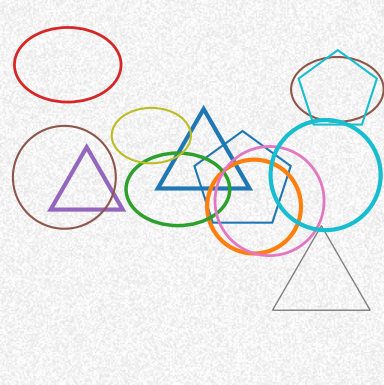[{"shape": "pentagon", "thickness": 1.5, "radius": 0.66, "center": [0.63, 0.528]}, {"shape": "triangle", "thickness": 3, "radius": 0.69, "center": [0.529, 0.579]}, {"shape": "circle", "thickness": 3, "radius": 0.61, "center": [0.66, 0.463]}, {"shape": "oval", "thickness": 2.5, "radius": 0.67, "center": [0.462, 0.508]}, {"shape": "oval", "thickness": 2, "radius": 0.69, "center": [0.176, 0.832]}, {"shape": "triangle", "thickness": 3, "radius": 0.54, "center": [0.225, 0.51]}, {"shape": "circle", "thickness": 1.5, "radius": 0.67, "center": [0.167, 0.539]}, {"shape": "oval", "thickness": 1.5, "radius": 0.6, "center": [0.876, 0.768]}, {"shape": "circle", "thickness": 2, "radius": 0.71, "center": [0.7, 0.478]}, {"shape": "triangle", "thickness": 1, "radius": 0.73, "center": [0.835, 0.267]}, {"shape": "oval", "thickness": 1.5, "radius": 0.51, "center": [0.393, 0.648]}, {"shape": "pentagon", "thickness": 1.5, "radius": 0.53, "center": [0.877, 0.763]}, {"shape": "circle", "thickness": 3, "radius": 0.71, "center": [0.846, 0.545]}]